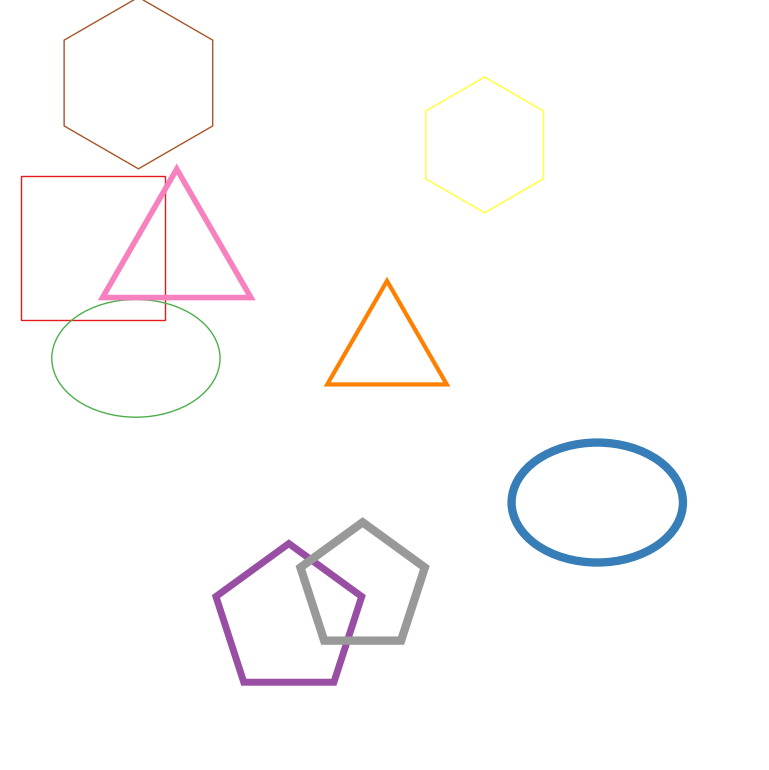[{"shape": "square", "thickness": 0.5, "radius": 0.47, "center": [0.121, 0.677]}, {"shape": "oval", "thickness": 3, "radius": 0.56, "center": [0.776, 0.347]}, {"shape": "oval", "thickness": 0.5, "radius": 0.55, "center": [0.177, 0.535]}, {"shape": "pentagon", "thickness": 2.5, "radius": 0.5, "center": [0.375, 0.195]}, {"shape": "triangle", "thickness": 1.5, "radius": 0.45, "center": [0.503, 0.546]}, {"shape": "hexagon", "thickness": 0.5, "radius": 0.44, "center": [0.629, 0.812]}, {"shape": "hexagon", "thickness": 0.5, "radius": 0.56, "center": [0.18, 0.892]}, {"shape": "triangle", "thickness": 2, "radius": 0.56, "center": [0.23, 0.669]}, {"shape": "pentagon", "thickness": 3, "radius": 0.42, "center": [0.471, 0.237]}]